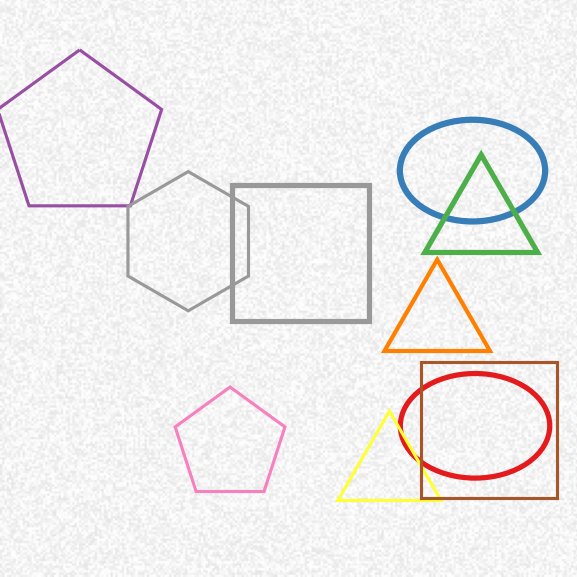[{"shape": "oval", "thickness": 2.5, "radius": 0.65, "center": [0.823, 0.262]}, {"shape": "oval", "thickness": 3, "radius": 0.63, "center": [0.818, 0.704]}, {"shape": "triangle", "thickness": 2.5, "radius": 0.56, "center": [0.833, 0.618]}, {"shape": "pentagon", "thickness": 1.5, "radius": 0.75, "center": [0.138, 0.763]}, {"shape": "triangle", "thickness": 2, "radius": 0.53, "center": [0.757, 0.444]}, {"shape": "triangle", "thickness": 1.5, "radius": 0.52, "center": [0.674, 0.184]}, {"shape": "square", "thickness": 1.5, "radius": 0.59, "center": [0.846, 0.254]}, {"shape": "pentagon", "thickness": 1.5, "radius": 0.5, "center": [0.398, 0.229]}, {"shape": "square", "thickness": 2.5, "radius": 0.59, "center": [0.52, 0.561]}, {"shape": "hexagon", "thickness": 1.5, "radius": 0.6, "center": [0.326, 0.581]}]